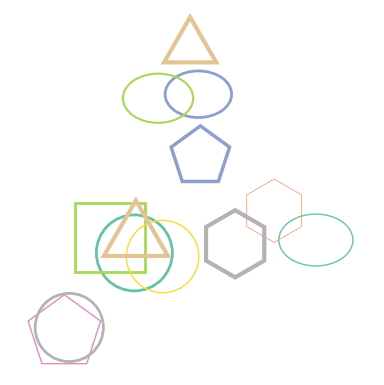[{"shape": "oval", "thickness": 1, "radius": 0.48, "center": [0.821, 0.377]}, {"shape": "circle", "thickness": 2, "radius": 0.49, "center": [0.349, 0.343]}, {"shape": "hexagon", "thickness": 0.5, "radius": 0.41, "center": [0.712, 0.453]}, {"shape": "oval", "thickness": 2, "radius": 0.43, "center": [0.515, 0.755]}, {"shape": "pentagon", "thickness": 2.5, "radius": 0.4, "center": [0.52, 0.593]}, {"shape": "pentagon", "thickness": 1, "radius": 0.49, "center": [0.167, 0.135]}, {"shape": "oval", "thickness": 1.5, "radius": 0.46, "center": [0.411, 0.745]}, {"shape": "square", "thickness": 2, "radius": 0.45, "center": [0.286, 0.384]}, {"shape": "circle", "thickness": 1, "radius": 0.47, "center": [0.422, 0.334]}, {"shape": "triangle", "thickness": 3, "radius": 0.39, "center": [0.494, 0.877]}, {"shape": "triangle", "thickness": 3, "radius": 0.48, "center": [0.353, 0.383]}, {"shape": "hexagon", "thickness": 3, "radius": 0.44, "center": [0.611, 0.367]}, {"shape": "circle", "thickness": 2, "radius": 0.44, "center": [0.18, 0.15]}]